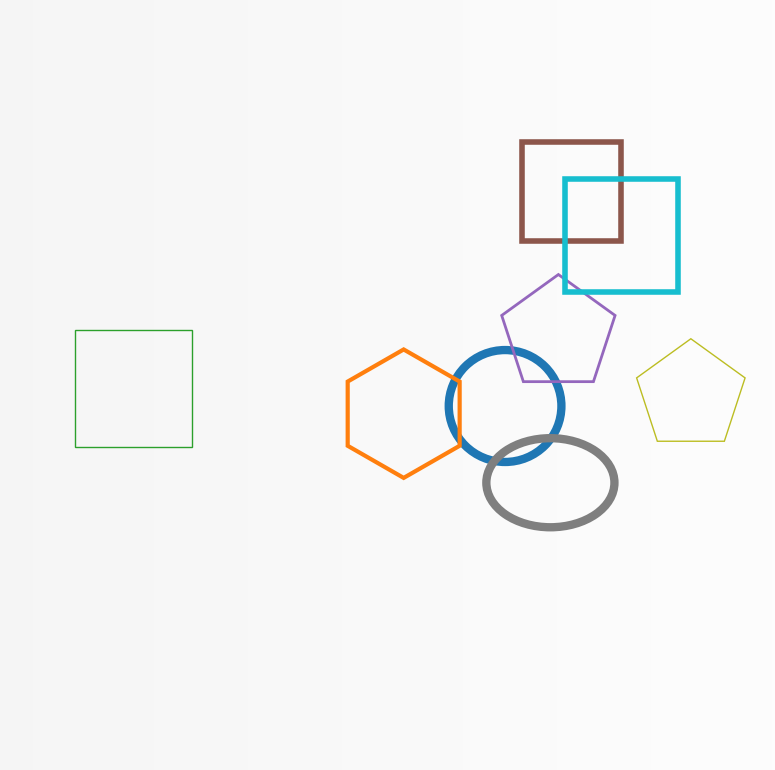[{"shape": "circle", "thickness": 3, "radius": 0.36, "center": [0.652, 0.473]}, {"shape": "hexagon", "thickness": 1.5, "radius": 0.42, "center": [0.521, 0.463]}, {"shape": "square", "thickness": 0.5, "radius": 0.38, "center": [0.172, 0.496]}, {"shape": "pentagon", "thickness": 1, "radius": 0.38, "center": [0.721, 0.567]}, {"shape": "square", "thickness": 2, "radius": 0.32, "center": [0.737, 0.752]}, {"shape": "oval", "thickness": 3, "radius": 0.41, "center": [0.71, 0.373]}, {"shape": "pentagon", "thickness": 0.5, "radius": 0.37, "center": [0.891, 0.486]}, {"shape": "square", "thickness": 2, "radius": 0.36, "center": [0.802, 0.694]}]